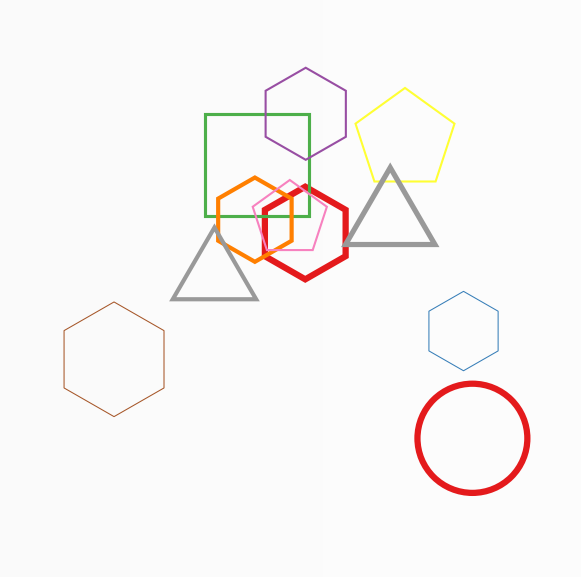[{"shape": "circle", "thickness": 3, "radius": 0.47, "center": [0.813, 0.24]}, {"shape": "hexagon", "thickness": 3, "radius": 0.4, "center": [0.525, 0.596]}, {"shape": "hexagon", "thickness": 0.5, "radius": 0.34, "center": [0.797, 0.426]}, {"shape": "square", "thickness": 1.5, "radius": 0.45, "center": [0.442, 0.713]}, {"shape": "hexagon", "thickness": 1, "radius": 0.4, "center": [0.526, 0.802]}, {"shape": "hexagon", "thickness": 2, "radius": 0.36, "center": [0.439, 0.619]}, {"shape": "pentagon", "thickness": 1, "radius": 0.45, "center": [0.697, 0.757]}, {"shape": "hexagon", "thickness": 0.5, "radius": 0.5, "center": [0.196, 0.377]}, {"shape": "pentagon", "thickness": 1, "radius": 0.34, "center": [0.499, 0.62]}, {"shape": "triangle", "thickness": 2, "radius": 0.41, "center": [0.369, 0.522]}, {"shape": "triangle", "thickness": 2.5, "radius": 0.44, "center": [0.671, 0.62]}]